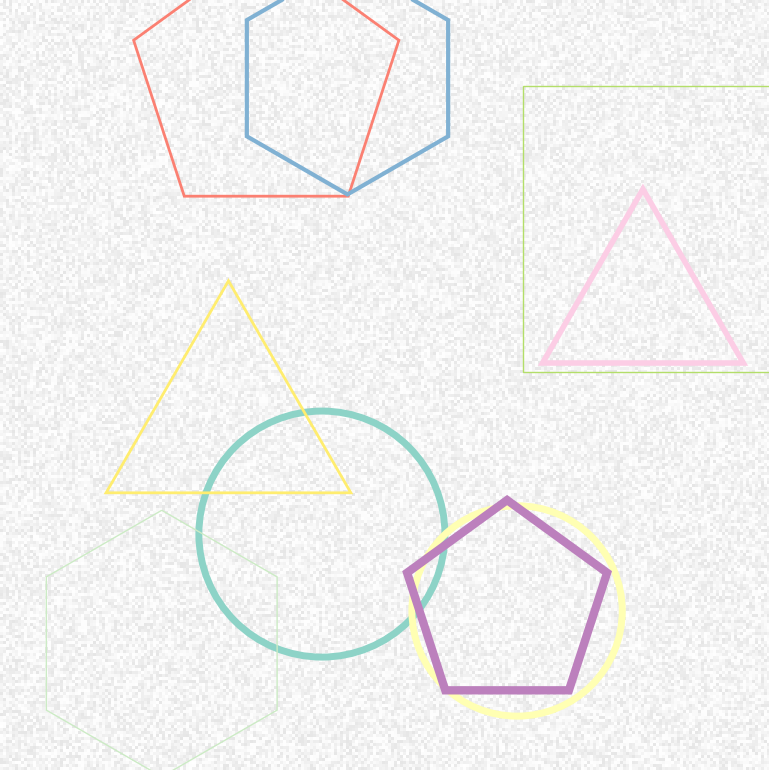[{"shape": "circle", "thickness": 2.5, "radius": 0.8, "center": [0.418, 0.306]}, {"shape": "circle", "thickness": 2.5, "radius": 0.68, "center": [0.672, 0.207]}, {"shape": "pentagon", "thickness": 1, "radius": 0.91, "center": [0.346, 0.892]}, {"shape": "hexagon", "thickness": 1.5, "radius": 0.75, "center": [0.451, 0.898]}, {"shape": "square", "thickness": 0.5, "radius": 0.93, "center": [0.865, 0.702]}, {"shape": "triangle", "thickness": 2, "radius": 0.75, "center": [0.835, 0.604]}, {"shape": "pentagon", "thickness": 3, "radius": 0.68, "center": [0.659, 0.214]}, {"shape": "hexagon", "thickness": 0.5, "radius": 0.87, "center": [0.21, 0.164]}, {"shape": "triangle", "thickness": 1, "radius": 0.92, "center": [0.297, 0.452]}]